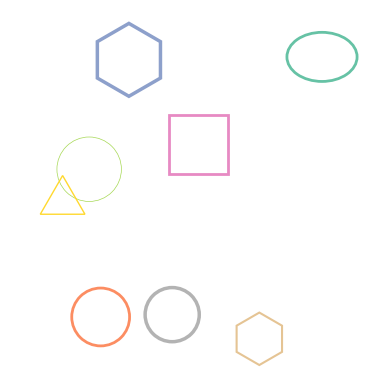[{"shape": "oval", "thickness": 2, "radius": 0.46, "center": [0.836, 0.852]}, {"shape": "circle", "thickness": 2, "radius": 0.38, "center": [0.261, 0.177]}, {"shape": "hexagon", "thickness": 2.5, "radius": 0.47, "center": [0.335, 0.845]}, {"shape": "square", "thickness": 2, "radius": 0.38, "center": [0.517, 0.625]}, {"shape": "circle", "thickness": 0.5, "radius": 0.42, "center": [0.232, 0.56]}, {"shape": "triangle", "thickness": 1, "radius": 0.33, "center": [0.163, 0.477]}, {"shape": "hexagon", "thickness": 1.5, "radius": 0.34, "center": [0.674, 0.12]}, {"shape": "circle", "thickness": 2.5, "radius": 0.35, "center": [0.447, 0.183]}]